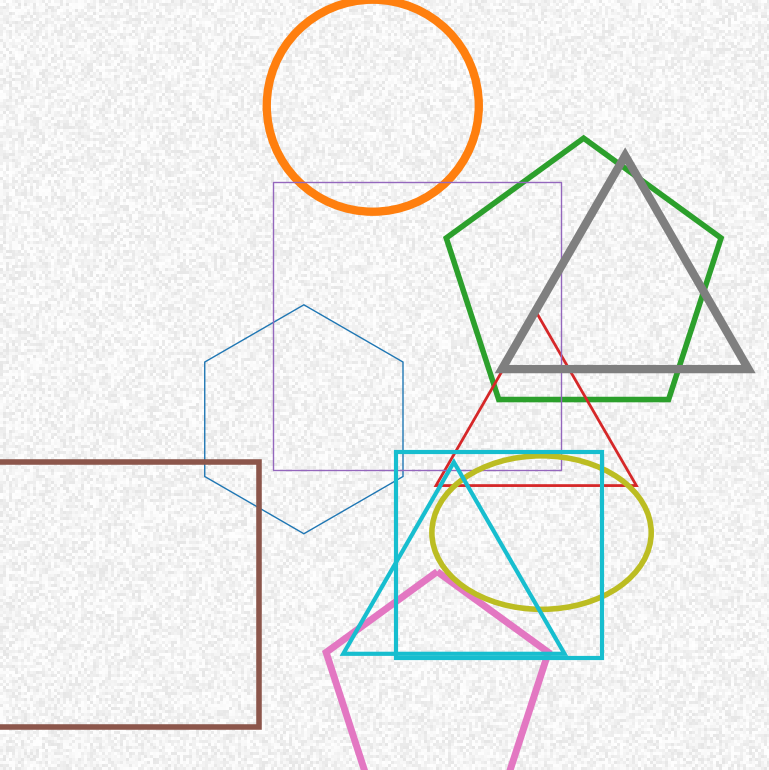[{"shape": "hexagon", "thickness": 0.5, "radius": 0.74, "center": [0.395, 0.455]}, {"shape": "circle", "thickness": 3, "radius": 0.69, "center": [0.484, 0.863]}, {"shape": "pentagon", "thickness": 2, "radius": 0.94, "center": [0.758, 0.633]}, {"shape": "triangle", "thickness": 1, "radius": 0.75, "center": [0.696, 0.444]}, {"shape": "square", "thickness": 0.5, "radius": 0.94, "center": [0.542, 0.577]}, {"shape": "square", "thickness": 2, "radius": 0.86, "center": [0.164, 0.228]}, {"shape": "pentagon", "thickness": 2.5, "radius": 0.76, "center": [0.568, 0.106]}, {"shape": "triangle", "thickness": 3, "radius": 0.92, "center": [0.812, 0.613]}, {"shape": "oval", "thickness": 2, "radius": 0.71, "center": [0.703, 0.308]}, {"shape": "triangle", "thickness": 1.5, "radius": 0.83, "center": [0.589, 0.234]}, {"shape": "square", "thickness": 1.5, "radius": 0.67, "center": [0.648, 0.279]}]